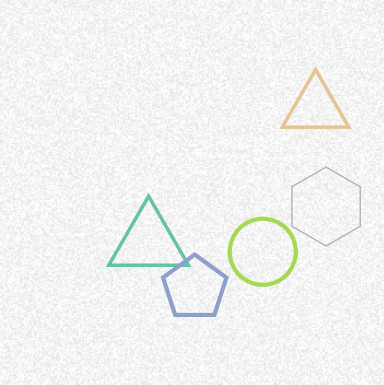[{"shape": "triangle", "thickness": 2.5, "radius": 0.6, "center": [0.386, 0.371]}, {"shape": "pentagon", "thickness": 3, "radius": 0.43, "center": [0.506, 0.252]}, {"shape": "circle", "thickness": 3, "radius": 0.43, "center": [0.683, 0.346]}, {"shape": "triangle", "thickness": 2.5, "radius": 0.5, "center": [0.82, 0.72]}, {"shape": "hexagon", "thickness": 1, "radius": 0.51, "center": [0.847, 0.463]}]